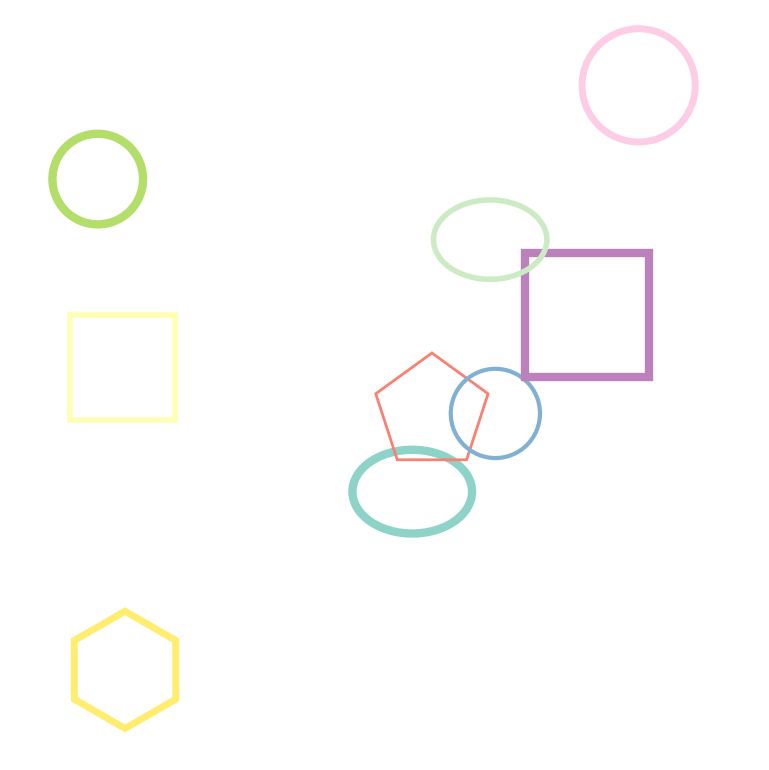[{"shape": "oval", "thickness": 3, "radius": 0.39, "center": [0.535, 0.362]}, {"shape": "square", "thickness": 2, "radius": 0.34, "center": [0.159, 0.522]}, {"shape": "pentagon", "thickness": 1, "radius": 0.38, "center": [0.561, 0.465]}, {"shape": "circle", "thickness": 1.5, "radius": 0.29, "center": [0.643, 0.463]}, {"shape": "circle", "thickness": 3, "radius": 0.29, "center": [0.127, 0.767]}, {"shape": "circle", "thickness": 2.5, "radius": 0.37, "center": [0.829, 0.889]}, {"shape": "square", "thickness": 3, "radius": 0.4, "center": [0.763, 0.591]}, {"shape": "oval", "thickness": 2, "radius": 0.37, "center": [0.637, 0.689]}, {"shape": "hexagon", "thickness": 2.5, "radius": 0.38, "center": [0.162, 0.13]}]